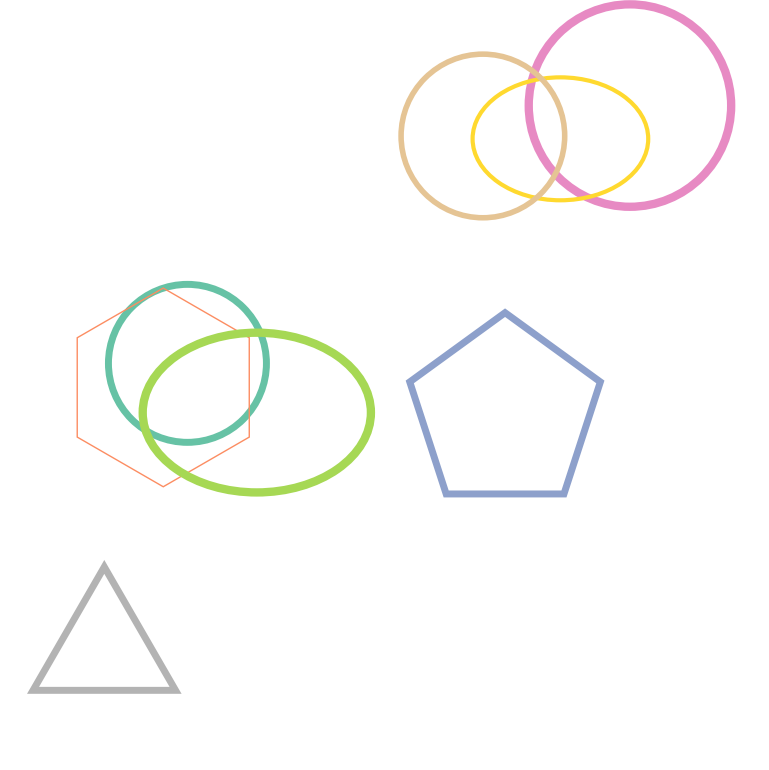[{"shape": "circle", "thickness": 2.5, "radius": 0.51, "center": [0.243, 0.528]}, {"shape": "hexagon", "thickness": 0.5, "radius": 0.64, "center": [0.212, 0.497]}, {"shape": "pentagon", "thickness": 2.5, "radius": 0.65, "center": [0.656, 0.464]}, {"shape": "circle", "thickness": 3, "radius": 0.66, "center": [0.818, 0.863]}, {"shape": "oval", "thickness": 3, "radius": 0.74, "center": [0.334, 0.464]}, {"shape": "oval", "thickness": 1.5, "radius": 0.57, "center": [0.728, 0.82]}, {"shape": "circle", "thickness": 2, "radius": 0.53, "center": [0.627, 0.823]}, {"shape": "triangle", "thickness": 2.5, "radius": 0.53, "center": [0.135, 0.157]}]